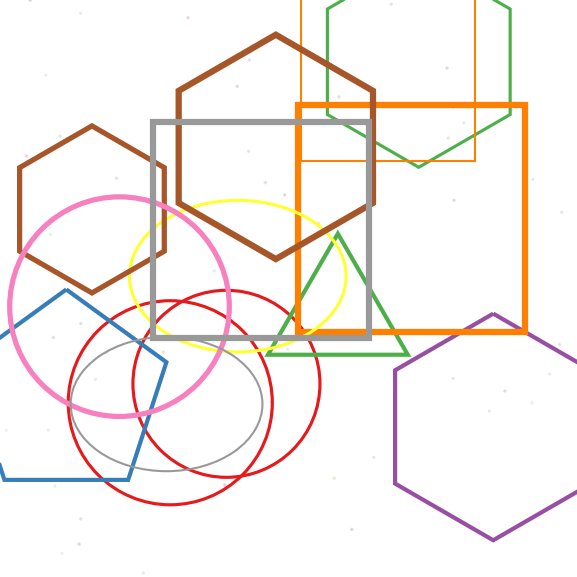[{"shape": "circle", "thickness": 1.5, "radius": 0.81, "center": [0.392, 0.335]}, {"shape": "circle", "thickness": 1.5, "radius": 0.88, "center": [0.295, 0.302]}, {"shape": "pentagon", "thickness": 2, "radius": 0.91, "center": [0.115, 0.316]}, {"shape": "hexagon", "thickness": 1.5, "radius": 0.91, "center": [0.725, 0.892]}, {"shape": "triangle", "thickness": 2, "radius": 0.7, "center": [0.585, 0.455]}, {"shape": "hexagon", "thickness": 2, "radius": 0.98, "center": [0.854, 0.26]}, {"shape": "square", "thickness": 3, "radius": 0.98, "center": [0.713, 0.621]}, {"shape": "square", "thickness": 1, "radius": 0.75, "center": [0.671, 0.871]}, {"shape": "oval", "thickness": 1.5, "radius": 0.94, "center": [0.412, 0.521]}, {"shape": "hexagon", "thickness": 3, "radius": 0.97, "center": [0.478, 0.745]}, {"shape": "hexagon", "thickness": 2.5, "radius": 0.72, "center": [0.159, 0.637]}, {"shape": "circle", "thickness": 2.5, "radius": 0.95, "center": [0.207, 0.468]}, {"shape": "oval", "thickness": 1, "radius": 0.83, "center": [0.288, 0.299]}, {"shape": "square", "thickness": 3, "radius": 0.94, "center": [0.453, 0.601]}]